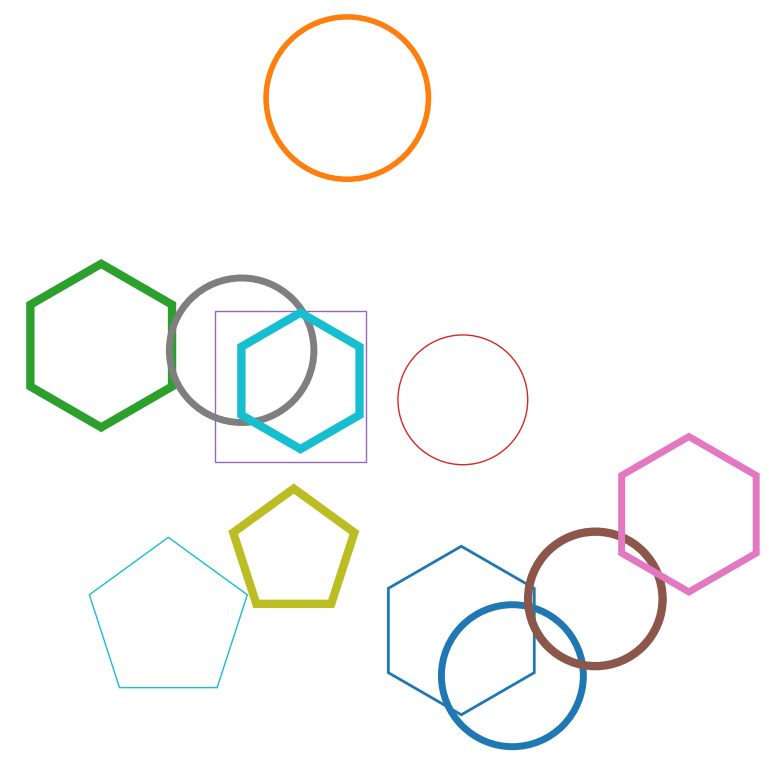[{"shape": "circle", "thickness": 2.5, "radius": 0.46, "center": [0.665, 0.122]}, {"shape": "hexagon", "thickness": 1, "radius": 0.55, "center": [0.599, 0.181]}, {"shape": "circle", "thickness": 2, "radius": 0.53, "center": [0.451, 0.873]}, {"shape": "hexagon", "thickness": 3, "radius": 0.53, "center": [0.131, 0.551]}, {"shape": "circle", "thickness": 0.5, "radius": 0.42, "center": [0.601, 0.481]}, {"shape": "square", "thickness": 0.5, "radius": 0.49, "center": [0.377, 0.498]}, {"shape": "circle", "thickness": 3, "radius": 0.44, "center": [0.773, 0.222]}, {"shape": "hexagon", "thickness": 2.5, "radius": 0.5, "center": [0.895, 0.332]}, {"shape": "circle", "thickness": 2.5, "radius": 0.47, "center": [0.314, 0.545]}, {"shape": "pentagon", "thickness": 3, "radius": 0.41, "center": [0.382, 0.283]}, {"shape": "pentagon", "thickness": 0.5, "radius": 0.54, "center": [0.219, 0.194]}, {"shape": "hexagon", "thickness": 3, "radius": 0.44, "center": [0.39, 0.505]}]